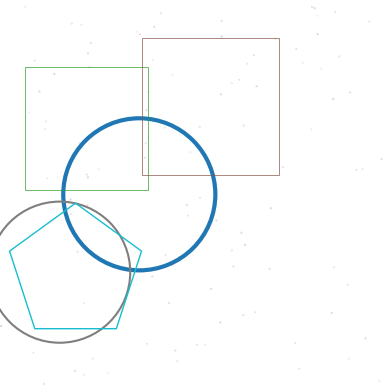[{"shape": "circle", "thickness": 3, "radius": 0.99, "center": [0.362, 0.495]}, {"shape": "square", "thickness": 0.5, "radius": 0.8, "center": [0.224, 0.666]}, {"shape": "square", "thickness": 0.5, "radius": 0.89, "center": [0.547, 0.724]}, {"shape": "circle", "thickness": 1.5, "radius": 0.92, "center": [0.155, 0.293]}, {"shape": "pentagon", "thickness": 1, "radius": 0.9, "center": [0.196, 0.292]}]